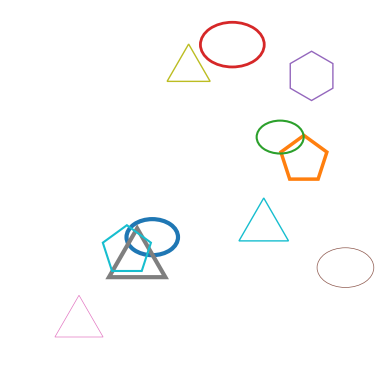[{"shape": "oval", "thickness": 3, "radius": 0.33, "center": [0.395, 0.384]}, {"shape": "pentagon", "thickness": 2.5, "radius": 0.31, "center": [0.789, 0.586]}, {"shape": "oval", "thickness": 1.5, "radius": 0.31, "center": [0.728, 0.644]}, {"shape": "oval", "thickness": 2, "radius": 0.41, "center": [0.603, 0.884]}, {"shape": "hexagon", "thickness": 1, "radius": 0.32, "center": [0.809, 0.803]}, {"shape": "oval", "thickness": 0.5, "radius": 0.37, "center": [0.897, 0.305]}, {"shape": "triangle", "thickness": 0.5, "radius": 0.36, "center": [0.205, 0.161]}, {"shape": "triangle", "thickness": 3, "radius": 0.42, "center": [0.356, 0.322]}, {"shape": "triangle", "thickness": 1, "radius": 0.32, "center": [0.49, 0.821]}, {"shape": "pentagon", "thickness": 1.5, "radius": 0.33, "center": [0.33, 0.349]}, {"shape": "triangle", "thickness": 1, "radius": 0.37, "center": [0.685, 0.411]}]